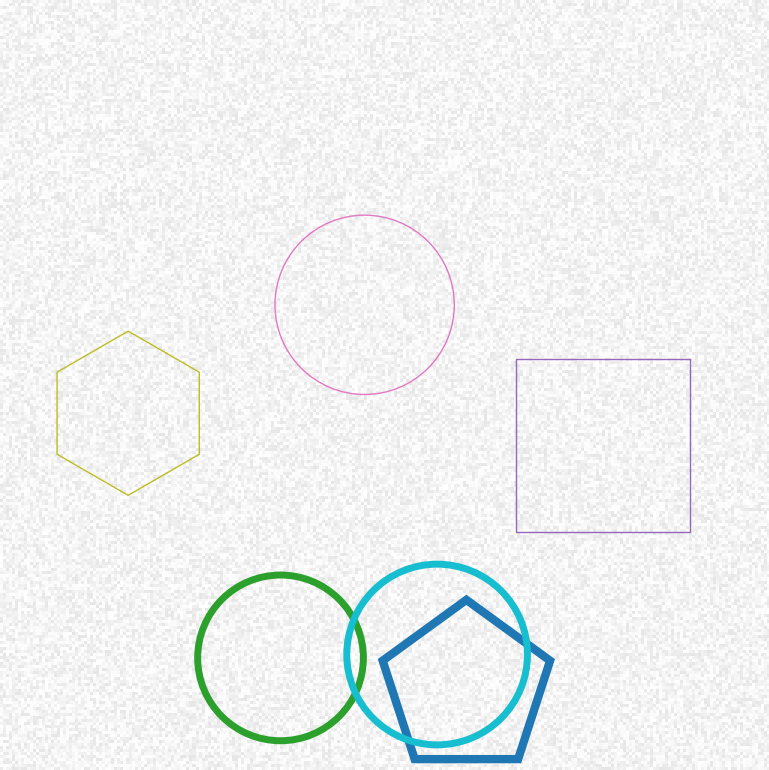[{"shape": "pentagon", "thickness": 3, "radius": 0.57, "center": [0.606, 0.107]}, {"shape": "circle", "thickness": 2.5, "radius": 0.54, "center": [0.364, 0.146]}, {"shape": "square", "thickness": 0.5, "radius": 0.56, "center": [0.783, 0.421]}, {"shape": "circle", "thickness": 0.5, "radius": 0.58, "center": [0.474, 0.604]}, {"shape": "hexagon", "thickness": 0.5, "radius": 0.53, "center": [0.166, 0.463]}, {"shape": "circle", "thickness": 2.5, "radius": 0.59, "center": [0.568, 0.15]}]